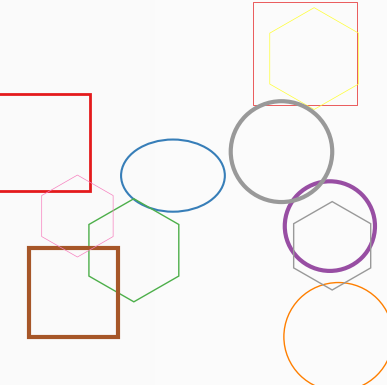[{"shape": "square", "thickness": 0.5, "radius": 0.67, "center": [0.787, 0.861]}, {"shape": "square", "thickness": 2, "radius": 0.63, "center": [0.106, 0.629]}, {"shape": "oval", "thickness": 1.5, "radius": 0.67, "center": [0.446, 0.544]}, {"shape": "hexagon", "thickness": 1, "radius": 0.67, "center": [0.345, 0.35]}, {"shape": "circle", "thickness": 3, "radius": 0.58, "center": [0.851, 0.413]}, {"shape": "circle", "thickness": 1, "radius": 0.7, "center": [0.873, 0.125]}, {"shape": "hexagon", "thickness": 0.5, "radius": 0.66, "center": [0.811, 0.848]}, {"shape": "square", "thickness": 3, "radius": 0.58, "center": [0.19, 0.24]}, {"shape": "hexagon", "thickness": 0.5, "radius": 0.53, "center": [0.2, 0.439]}, {"shape": "hexagon", "thickness": 1, "radius": 0.57, "center": [0.857, 0.362]}, {"shape": "circle", "thickness": 3, "radius": 0.65, "center": [0.726, 0.606]}]